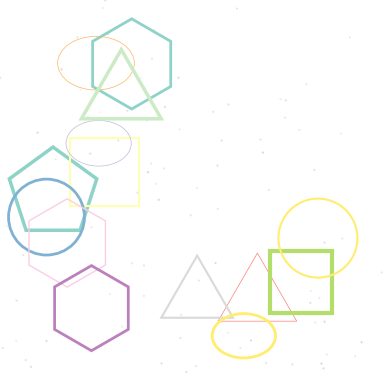[{"shape": "pentagon", "thickness": 2.5, "radius": 0.6, "center": [0.138, 0.499]}, {"shape": "hexagon", "thickness": 2, "radius": 0.59, "center": [0.342, 0.834]}, {"shape": "square", "thickness": 1.5, "radius": 0.44, "center": [0.271, 0.554]}, {"shape": "oval", "thickness": 0.5, "radius": 0.42, "center": [0.256, 0.628]}, {"shape": "triangle", "thickness": 0.5, "radius": 0.59, "center": [0.669, 0.225]}, {"shape": "circle", "thickness": 2, "radius": 0.49, "center": [0.121, 0.436]}, {"shape": "oval", "thickness": 0.5, "radius": 0.5, "center": [0.249, 0.836]}, {"shape": "square", "thickness": 3, "radius": 0.41, "center": [0.782, 0.268]}, {"shape": "hexagon", "thickness": 1, "radius": 0.57, "center": [0.174, 0.369]}, {"shape": "triangle", "thickness": 1.5, "radius": 0.54, "center": [0.512, 0.229]}, {"shape": "hexagon", "thickness": 2, "radius": 0.55, "center": [0.238, 0.2]}, {"shape": "triangle", "thickness": 2.5, "radius": 0.6, "center": [0.315, 0.751]}, {"shape": "circle", "thickness": 1.5, "radius": 0.51, "center": [0.826, 0.382]}, {"shape": "oval", "thickness": 2, "radius": 0.41, "center": [0.633, 0.128]}]